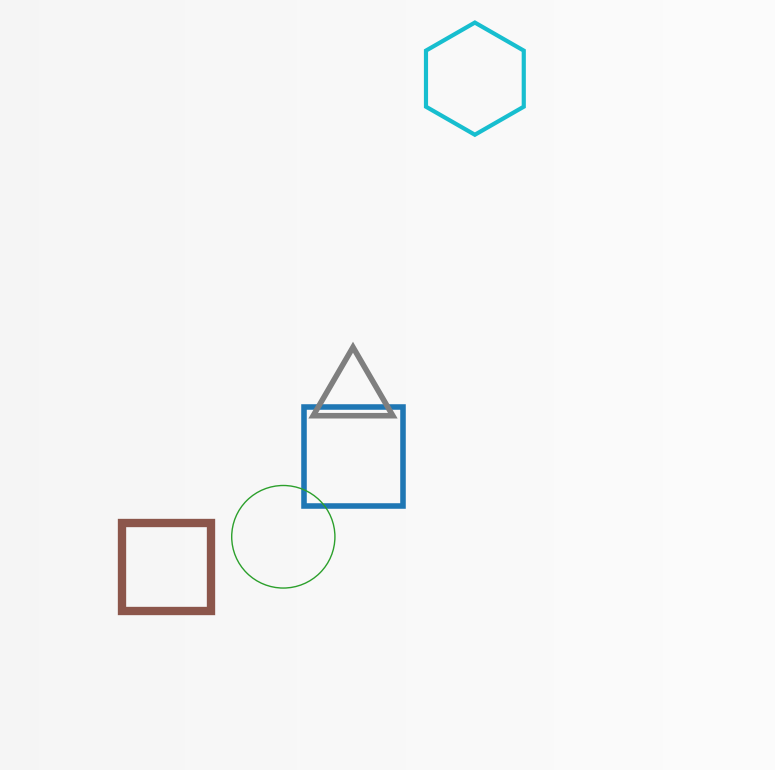[{"shape": "square", "thickness": 2, "radius": 0.32, "center": [0.456, 0.407]}, {"shape": "circle", "thickness": 0.5, "radius": 0.33, "center": [0.366, 0.303]}, {"shape": "square", "thickness": 3, "radius": 0.29, "center": [0.214, 0.263]}, {"shape": "triangle", "thickness": 2, "radius": 0.3, "center": [0.455, 0.49]}, {"shape": "hexagon", "thickness": 1.5, "radius": 0.36, "center": [0.613, 0.898]}]